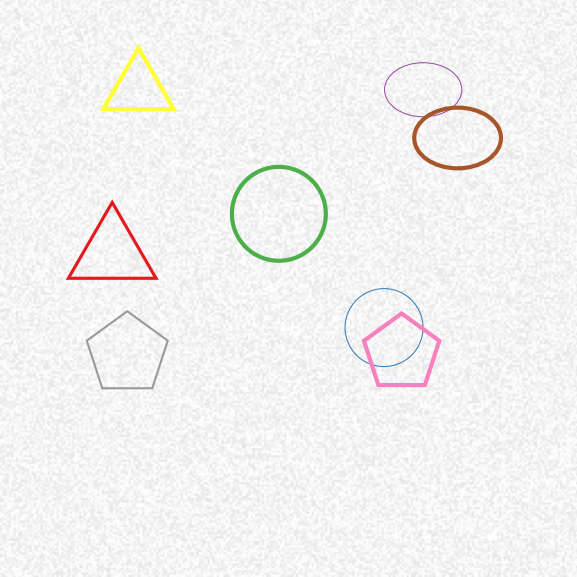[{"shape": "triangle", "thickness": 1.5, "radius": 0.44, "center": [0.194, 0.561]}, {"shape": "circle", "thickness": 0.5, "radius": 0.34, "center": [0.665, 0.432]}, {"shape": "circle", "thickness": 2, "radius": 0.41, "center": [0.483, 0.629]}, {"shape": "oval", "thickness": 0.5, "radius": 0.33, "center": [0.733, 0.844]}, {"shape": "triangle", "thickness": 2, "radius": 0.35, "center": [0.24, 0.845]}, {"shape": "oval", "thickness": 2, "radius": 0.38, "center": [0.792, 0.76]}, {"shape": "pentagon", "thickness": 2, "radius": 0.34, "center": [0.695, 0.388]}, {"shape": "pentagon", "thickness": 1, "radius": 0.37, "center": [0.22, 0.386]}]